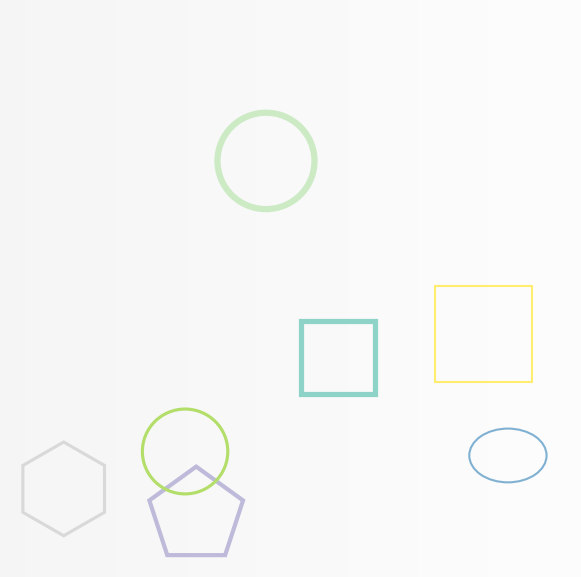[{"shape": "square", "thickness": 2.5, "radius": 0.32, "center": [0.582, 0.38]}, {"shape": "pentagon", "thickness": 2, "radius": 0.42, "center": [0.338, 0.106]}, {"shape": "oval", "thickness": 1, "radius": 0.33, "center": [0.874, 0.21]}, {"shape": "circle", "thickness": 1.5, "radius": 0.37, "center": [0.318, 0.217]}, {"shape": "hexagon", "thickness": 1.5, "radius": 0.41, "center": [0.11, 0.153]}, {"shape": "circle", "thickness": 3, "radius": 0.42, "center": [0.458, 0.72]}, {"shape": "square", "thickness": 1, "radius": 0.42, "center": [0.832, 0.421]}]